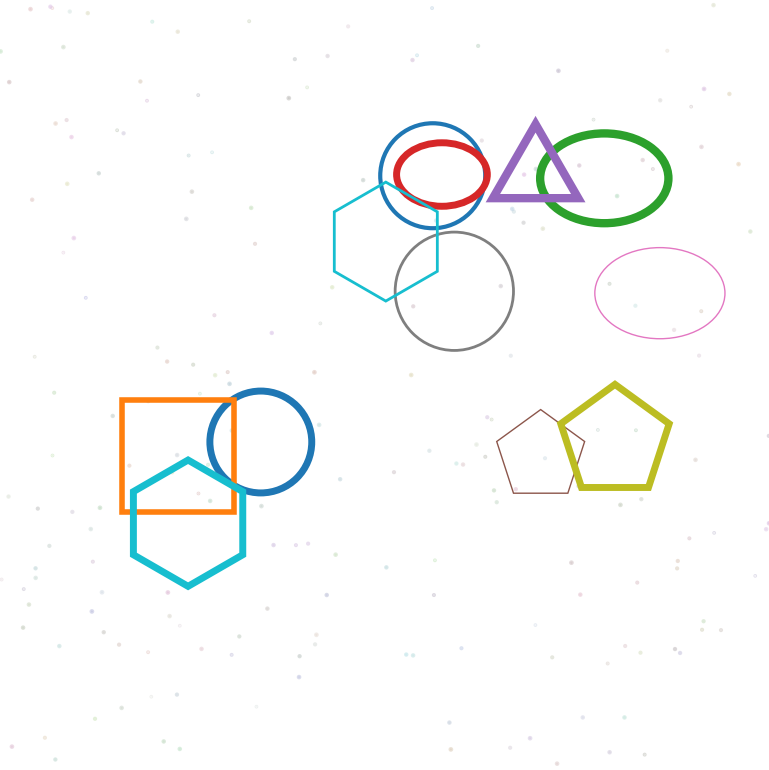[{"shape": "circle", "thickness": 1.5, "radius": 0.34, "center": [0.562, 0.772]}, {"shape": "circle", "thickness": 2.5, "radius": 0.33, "center": [0.339, 0.426]}, {"shape": "square", "thickness": 2, "radius": 0.36, "center": [0.232, 0.408]}, {"shape": "oval", "thickness": 3, "radius": 0.42, "center": [0.785, 0.768]}, {"shape": "oval", "thickness": 2.5, "radius": 0.29, "center": [0.574, 0.773]}, {"shape": "triangle", "thickness": 3, "radius": 0.32, "center": [0.696, 0.775]}, {"shape": "pentagon", "thickness": 0.5, "radius": 0.3, "center": [0.702, 0.408]}, {"shape": "oval", "thickness": 0.5, "radius": 0.42, "center": [0.857, 0.619]}, {"shape": "circle", "thickness": 1, "radius": 0.38, "center": [0.59, 0.622]}, {"shape": "pentagon", "thickness": 2.5, "radius": 0.37, "center": [0.799, 0.427]}, {"shape": "hexagon", "thickness": 1, "radius": 0.39, "center": [0.501, 0.686]}, {"shape": "hexagon", "thickness": 2.5, "radius": 0.41, "center": [0.244, 0.321]}]